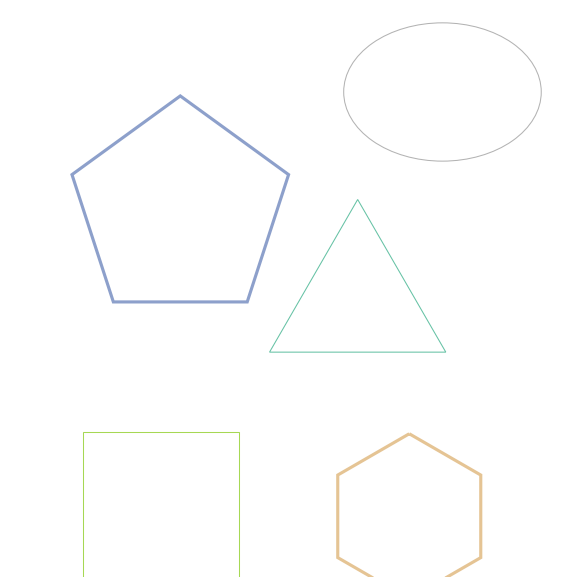[{"shape": "triangle", "thickness": 0.5, "radius": 0.88, "center": [0.619, 0.477]}, {"shape": "pentagon", "thickness": 1.5, "radius": 0.99, "center": [0.312, 0.636]}, {"shape": "square", "thickness": 0.5, "radius": 0.68, "center": [0.278, 0.117]}, {"shape": "hexagon", "thickness": 1.5, "radius": 0.71, "center": [0.709, 0.105]}, {"shape": "oval", "thickness": 0.5, "radius": 0.86, "center": [0.766, 0.84]}]